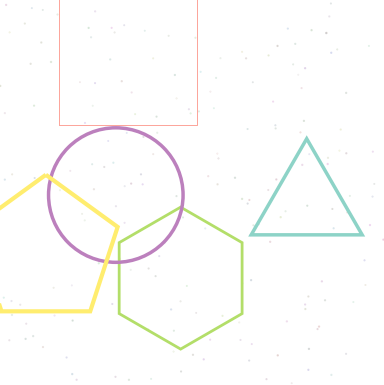[{"shape": "triangle", "thickness": 2.5, "radius": 0.83, "center": [0.797, 0.473]}, {"shape": "square", "thickness": 0.5, "radius": 0.89, "center": [0.333, 0.855]}, {"shape": "hexagon", "thickness": 2, "radius": 0.92, "center": [0.469, 0.278]}, {"shape": "circle", "thickness": 2.5, "radius": 0.87, "center": [0.301, 0.493]}, {"shape": "pentagon", "thickness": 3, "radius": 0.98, "center": [0.119, 0.35]}]